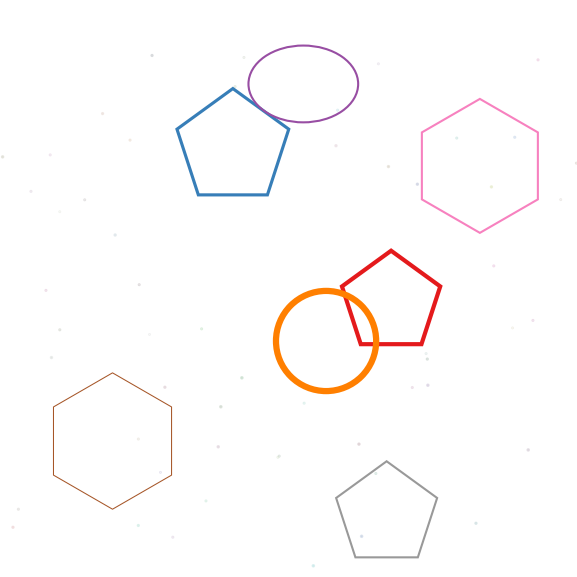[{"shape": "pentagon", "thickness": 2, "radius": 0.45, "center": [0.677, 0.476]}, {"shape": "pentagon", "thickness": 1.5, "radius": 0.51, "center": [0.403, 0.744]}, {"shape": "oval", "thickness": 1, "radius": 0.47, "center": [0.525, 0.854]}, {"shape": "circle", "thickness": 3, "radius": 0.43, "center": [0.565, 0.409]}, {"shape": "hexagon", "thickness": 0.5, "radius": 0.59, "center": [0.195, 0.235]}, {"shape": "hexagon", "thickness": 1, "radius": 0.58, "center": [0.831, 0.712]}, {"shape": "pentagon", "thickness": 1, "radius": 0.46, "center": [0.669, 0.108]}]